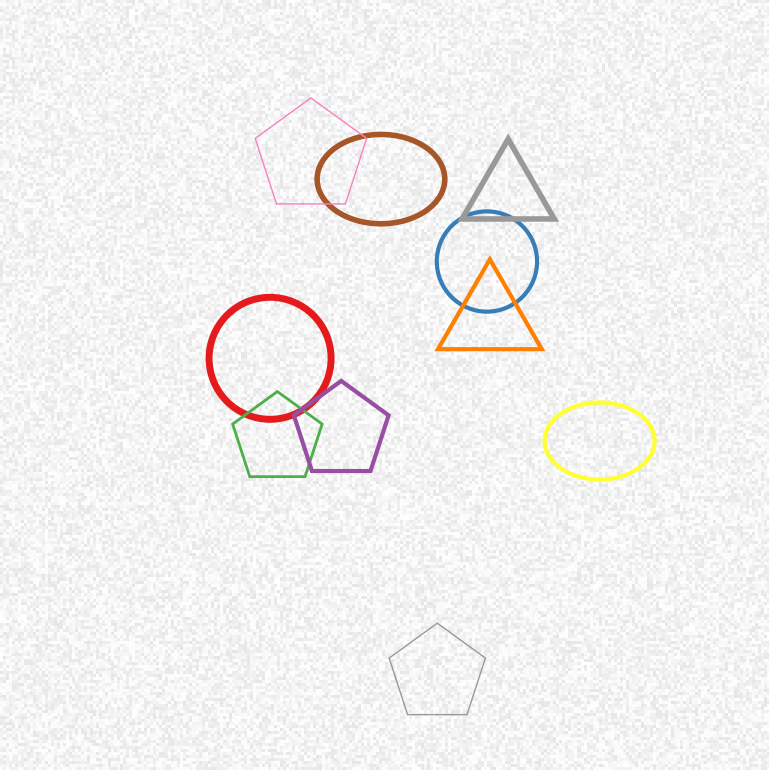[{"shape": "circle", "thickness": 2.5, "radius": 0.4, "center": [0.351, 0.535]}, {"shape": "circle", "thickness": 1.5, "radius": 0.33, "center": [0.632, 0.66]}, {"shape": "pentagon", "thickness": 1, "radius": 0.31, "center": [0.36, 0.43]}, {"shape": "pentagon", "thickness": 1.5, "radius": 0.32, "center": [0.443, 0.441]}, {"shape": "triangle", "thickness": 1.5, "radius": 0.39, "center": [0.636, 0.585]}, {"shape": "oval", "thickness": 1.5, "radius": 0.36, "center": [0.779, 0.427]}, {"shape": "oval", "thickness": 2, "radius": 0.41, "center": [0.495, 0.767]}, {"shape": "pentagon", "thickness": 0.5, "radius": 0.38, "center": [0.404, 0.797]}, {"shape": "pentagon", "thickness": 0.5, "radius": 0.33, "center": [0.568, 0.125]}, {"shape": "triangle", "thickness": 2, "radius": 0.35, "center": [0.66, 0.75]}]